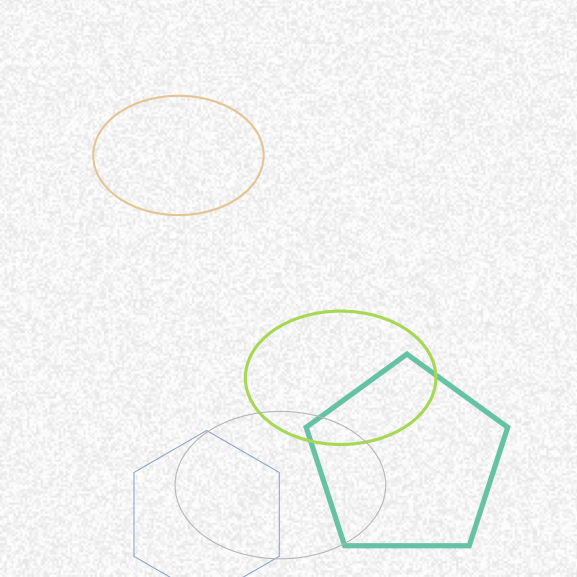[{"shape": "pentagon", "thickness": 2.5, "radius": 0.92, "center": [0.705, 0.203]}, {"shape": "hexagon", "thickness": 0.5, "radius": 0.73, "center": [0.358, 0.108]}, {"shape": "oval", "thickness": 1.5, "radius": 0.82, "center": [0.59, 0.345]}, {"shape": "oval", "thickness": 1, "radius": 0.74, "center": [0.309, 0.73]}, {"shape": "oval", "thickness": 0.5, "radius": 0.91, "center": [0.486, 0.159]}]